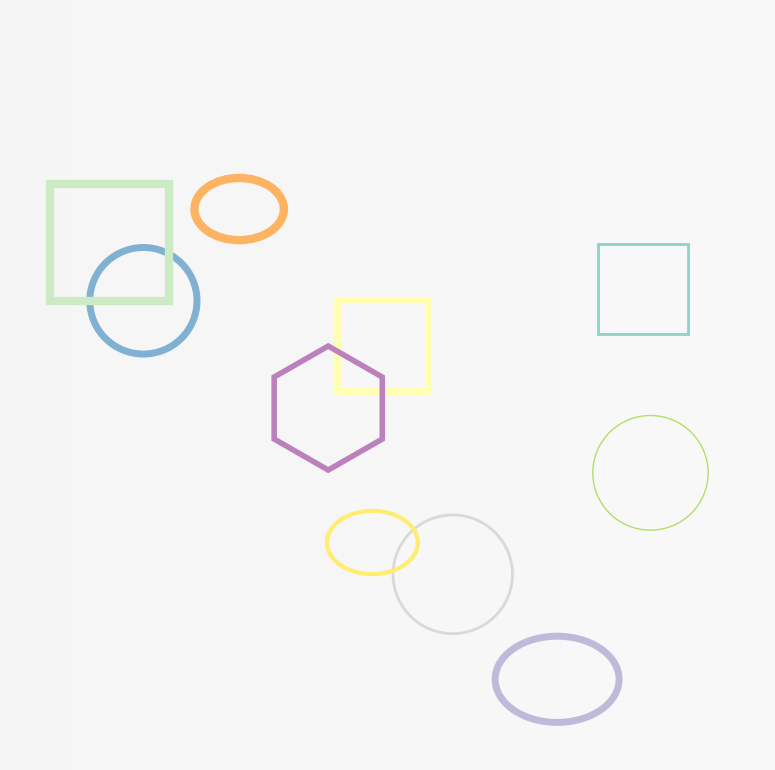[{"shape": "square", "thickness": 1, "radius": 0.29, "center": [0.83, 0.624]}, {"shape": "square", "thickness": 2.5, "radius": 0.29, "center": [0.494, 0.551]}, {"shape": "oval", "thickness": 2.5, "radius": 0.4, "center": [0.719, 0.118]}, {"shape": "circle", "thickness": 2.5, "radius": 0.35, "center": [0.185, 0.609]}, {"shape": "oval", "thickness": 3, "radius": 0.29, "center": [0.309, 0.729]}, {"shape": "circle", "thickness": 0.5, "radius": 0.37, "center": [0.839, 0.386]}, {"shape": "circle", "thickness": 1, "radius": 0.39, "center": [0.584, 0.254]}, {"shape": "hexagon", "thickness": 2, "radius": 0.4, "center": [0.424, 0.47]}, {"shape": "square", "thickness": 3, "radius": 0.38, "center": [0.141, 0.685]}, {"shape": "oval", "thickness": 1.5, "radius": 0.29, "center": [0.48, 0.295]}]